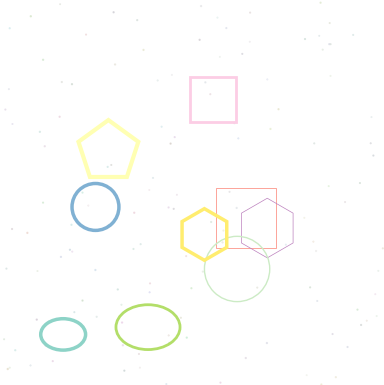[{"shape": "oval", "thickness": 2.5, "radius": 0.29, "center": [0.164, 0.131]}, {"shape": "pentagon", "thickness": 3, "radius": 0.41, "center": [0.282, 0.606]}, {"shape": "square", "thickness": 0.5, "radius": 0.39, "center": [0.64, 0.433]}, {"shape": "circle", "thickness": 2.5, "radius": 0.3, "center": [0.248, 0.462]}, {"shape": "oval", "thickness": 2, "radius": 0.42, "center": [0.384, 0.15]}, {"shape": "square", "thickness": 2, "radius": 0.29, "center": [0.554, 0.741]}, {"shape": "hexagon", "thickness": 0.5, "radius": 0.39, "center": [0.694, 0.408]}, {"shape": "circle", "thickness": 1, "radius": 0.42, "center": [0.616, 0.301]}, {"shape": "hexagon", "thickness": 2.5, "radius": 0.34, "center": [0.531, 0.391]}]